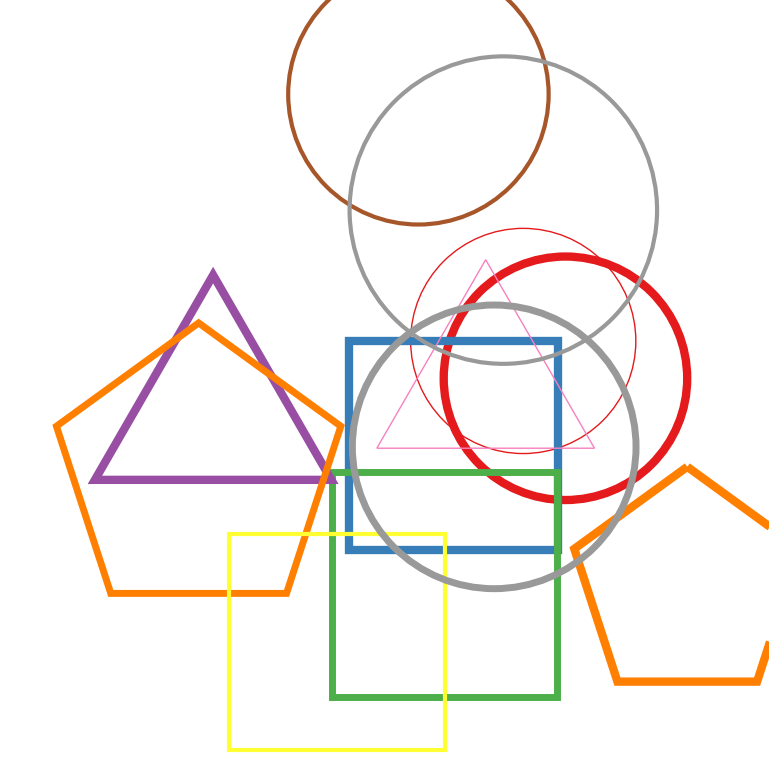[{"shape": "circle", "thickness": 3, "radius": 0.79, "center": [0.734, 0.509]}, {"shape": "circle", "thickness": 0.5, "radius": 0.73, "center": [0.68, 0.557]}, {"shape": "square", "thickness": 3, "radius": 0.68, "center": [0.589, 0.422]}, {"shape": "square", "thickness": 2.5, "radius": 0.73, "center": [0.577, 0.24]}, {"shape": "triangle", "thickness": 3, "radius": 0.89, "center": [0.277, 0.465]}, {"shape": "pentagon", "thickness": 3, "radius": 0.77, "center": [0.893, 0.24]}, {"shape": "pentagon", "thickness": 2.5, "radius": 0.97, "center": [0.258, 0.386]}, {"shape": "square", "thickness": 1.5, "radius": 0.7, "center": [0.438, 0.166]}, {"shape": "circle", "thickness": 1.5, "radius": 0.85, "center": [0.543, 0.878]}, {"shape": "triangle", "thickness": 0.5, "radius": 0.82, "center": [0.631, 0.5]}, {"shape": "circle", "thickness": 1.5, "radius": 1.0, "center": [0.654, 0.727]}, {"shape": "circle", "thickness": 2.5, "radius": 0.92, "center": [0.642, 0.42]}]